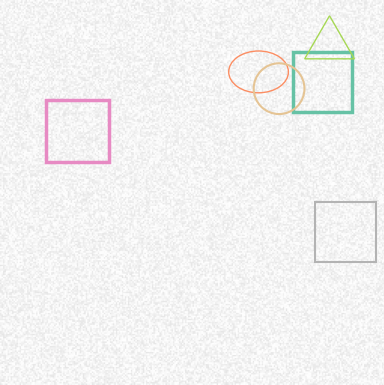[{"shape": "square", "thickness": 2.5, "radius": 0.39, "center": [0.837, 0.788]}, {"shape": "oval", "thickness": 1, "radius": 0.39, "center": [0.672, 0.813]}, {"shape": "square", "thickness": 2.5, "radius": 0.4, "center": [0.202, 0.66]}, {"shape": "triangle", "thickness": 1, "radius": 0.37, "center": [0.856, 0.884]}, {"shape": "circle", "thickness": 1.5, "radius": 0.33, "center": [0.725, 0.77]}, {"shape": "square", "thickness": 1.5, "radius": 0.39, "center": [0.898, 0.397]}]